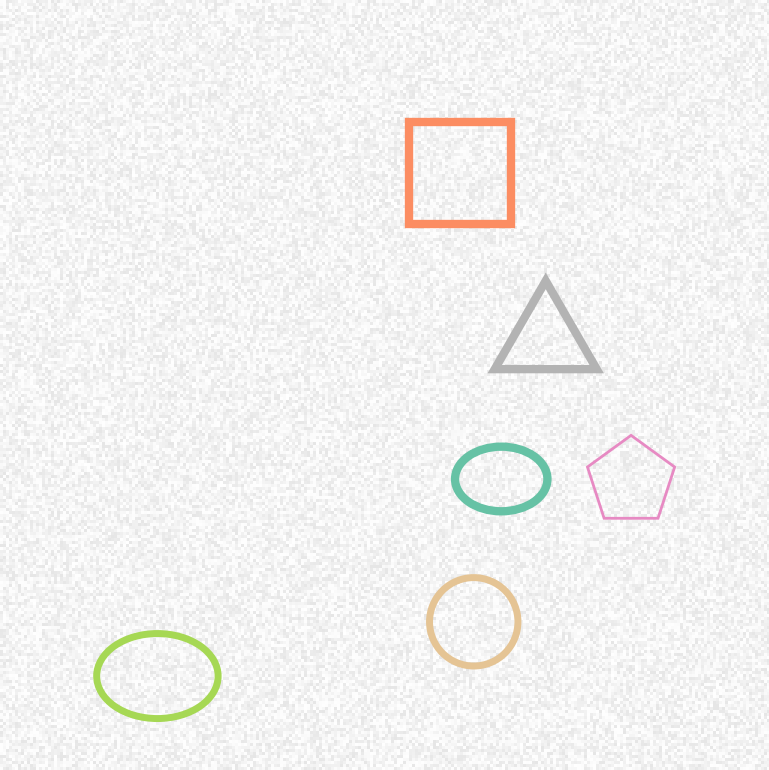[{"shape": "oval", "thickness": 3, "radius": 0.3, "center": [0.651, 0.378]}, {"shape": "square", "thickness": 3, "radius": 0.33, "center": [0.597, 0.775]}, {"shape": "pentagon", "thickness": 1, "radius": 0.3, "center": [0.82, 0.375]}, {"shape": "oval", "thickness": 2.5, "radius": 0.39, "center": [0.204, 0.122]}, {"shape": "circle", "thickness": 2.5, "radius": 0.29, "center": [0.615, 0.192]}, {"shape": "triangle", "thickness": 3, "radius": 0.38, "center": [0.709, 0.559]}]